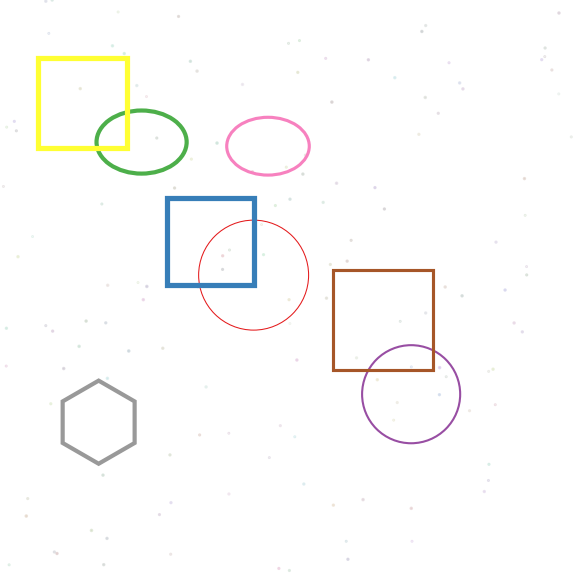[{"shape": "circle", "thickness": 0.5, "radius": 0.48, "center": [0.439, 0.523]}, {"shape": "square", "thickness": 2.5, "radius": 0.38, "center": [0.364, 0.581]}, {"shape": "oval", "thickness": 2, "radius": 0.39, "center": [0.245, 0.753]}, {"shape": "circle", "thickness": 1, "radius": 0.42, "center": [0.712, 0.317]}, {"shape": "square", "thickness": 2.5, "radius": 0.39, "center": [0.143, 0.821]}, {"shape": "square", "thickness": 1.5, "radius": 0.44, "center": [0.663, 0.445]}, {"shape": "oval", "thickness": 1.5, "radius": 0.36, "center": [0.464, 0.746]}, {"shape": "hexagon", "thickness": 2, "radius": 0.36, "center": [0.171, 0.268]}]